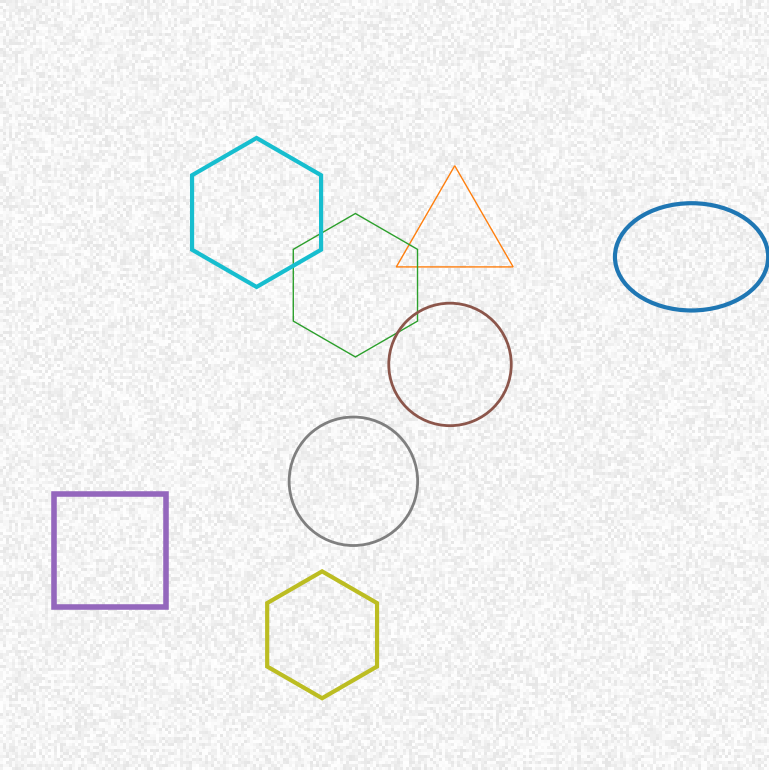[{"shape": "oval", "thickness": 1.5, "radius": 0.5, "center": [0.898, 0.666]}, {"shape": "triangle", "thickness": 0.5, "radius": 0.44, "center": [0.591, 0.697]}, {"shape": "hexagon", "thickness": 0.5, "radius": 0.47, "center": [0.462, 0.63]}, {"shape": "square", "thickness": 2, "radius": 0.36, "center": [0.143, 0.285]}, {"shape": "circle", "thickness": 1, "radius": 0.4, "center": [0.584, 0.527]}, {"shape": "circle", "thickness": 1, "radius": 0.42, "center": [0.459, 0.375]}, {"shape": "hexagon", "thickness": 1.5, "radius": 0.41, "center": [0.418, 0.176]}, {"shape": "hexagon", "thickness": 1.5, "radius": 0.48, "center": [0.333, 0.724]}]